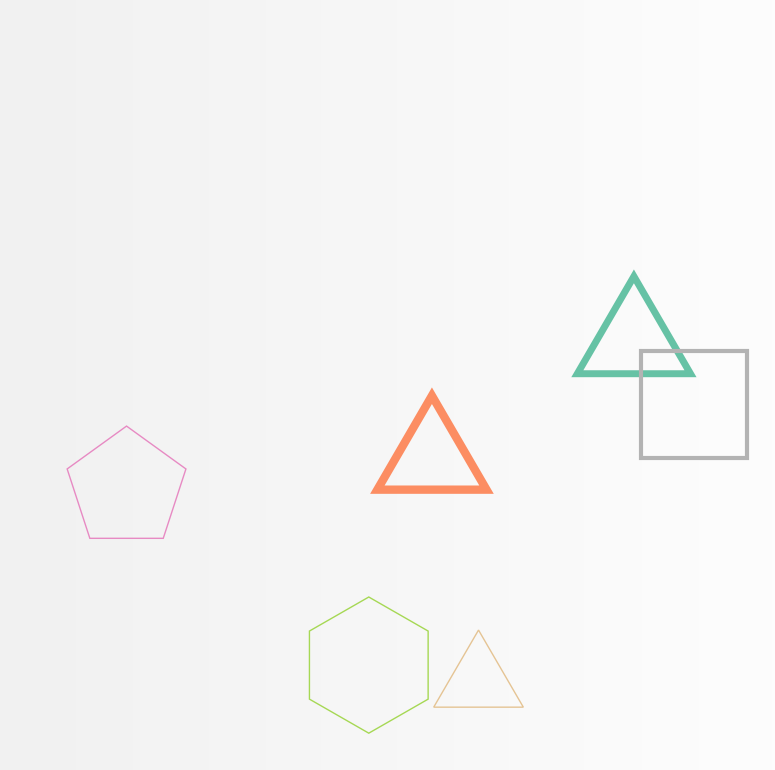[{"shape": "triangle", "thickness": 2.5, "radius": 0.42, "center": [0.818, 0.557]}, {"shape": "triangle", "thickness": 3, "radius": 0.41, "center": [0.557, 0.405]}, {"shape": "pentagon", "thickness": 0.5, "radius": 0.4, "center": [0.163, 0.366]}, {"shape": "hexagon", "thickness": 0.5, "radius": 0.44, "center": [0.476, 0.136]}, {"shape": "triangle", "thickness": 0.5, "radius": 0.33, "center": [0.617, 0.115]}, {"shape": "square", "thickness": 1.5, "radius": 0.34, "center": [0.895, 0.475]}]